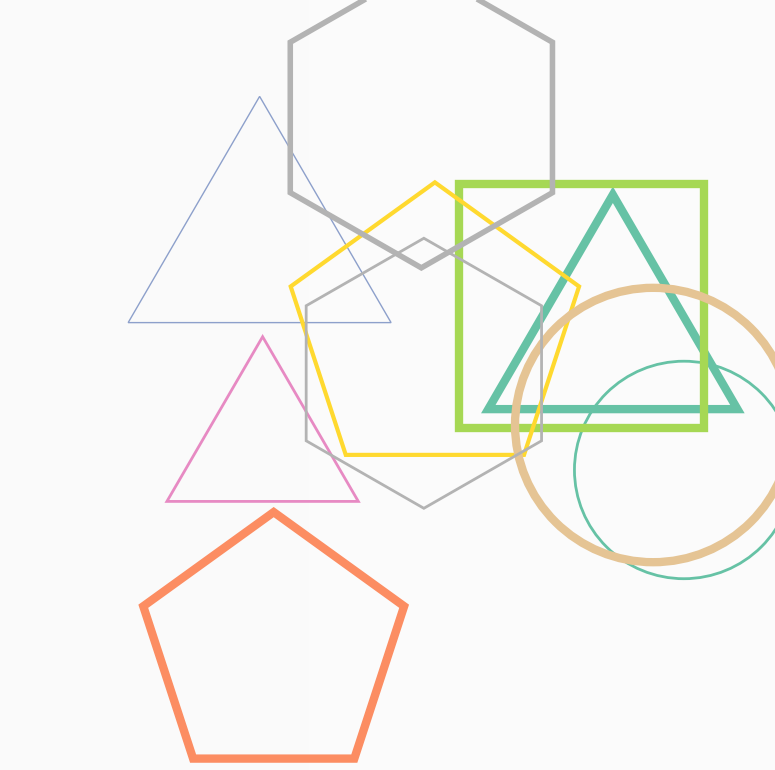[{"shape": "circle", "thickness": 1, "radius": 0.71, "center": [0.882, 0.39]}, {"shape": "triangle", "thickness": 3, "radius": 0.93, "center": [0.791, 0.561]}, {"shape": "pentagon", "thickness": 3, "radius": 0.88, "center": [0.353, 0.158]}, {"shape": "triangle", "thickness": 0.5, "radius": 0.98, "center": [0.335, 0.679]}, {"shape": "triangle", "thickness": 1, "radius": 0.71, "center": [0.339, 0.42]}, {"shape": "square", "thickness": 3, "radius": 0.79, "center": [0.75, 0.602]}, {"shape": "pentagon", "thickness": 1.5, "radius": 0.98, "center": [0.561, 0.568]}, {"shape": "circle", "thickness": 3, "radius": 0.89, "center": [0.843, 0.448]}, {"shape": "hexagon", "thickness": 1, "radius": 0.88, "center": [0.547, 0.515]}, {"shape": "hexagon", "thickness": 2, "radius": 0.98, "center": [0.544, 0.847]}]